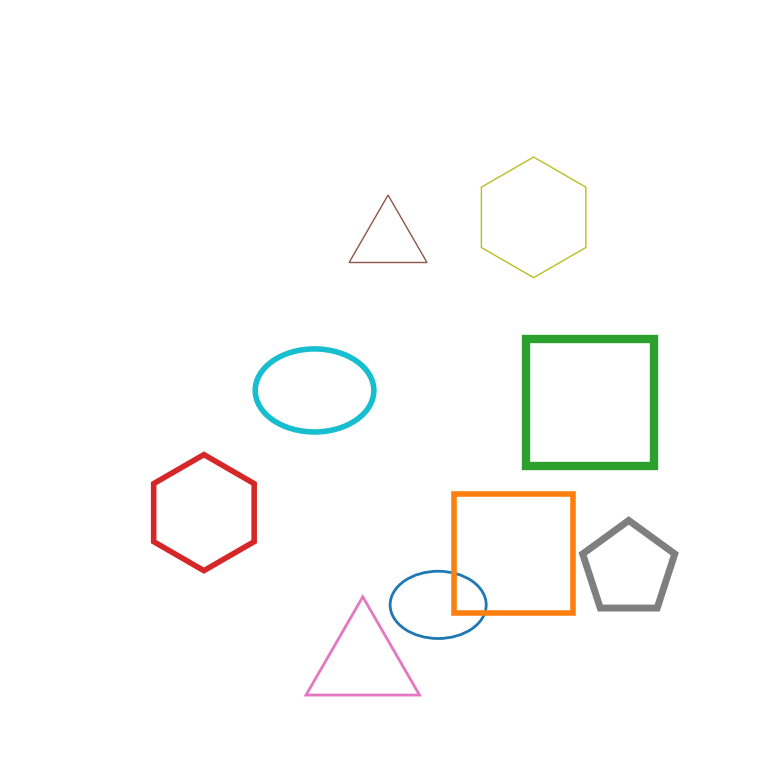[{"shape": "oval", "thickness": 1, "radius": 0.31, "center": [0.569, 0.214]}, {"shape": "square", "thickness": 2, "radius": 0.39, "center": [0.667, 0.282]}, {"shape": "square", "thickness": 3, "radius": 0.41, "center": [0.766, 0.477]}, {"shape": "hexagon", "thickness": 2, "radius": 0.38, "center": [0.265, 0.334]}, {"shape": "triangle", "thickness": 0.5, "radius": 0.29, "center": [0.504, 0.688]}, {"shape": "triangle", "thickness": 1, "radius": 0.43, "center": [0.471, 0.14]}, {"shape": "pentagon", "thickness": 2.5, "radius": 0.31, "center": [0.817, 0.261]}, {"shape": "hexagon", "thickness": 0.5, "radius": 0.39, "center": [0.693, 0.718]}, {"shape": "oval", "thickness": 2, "radius": 0.39, "center": [0.408, 0.493]}]